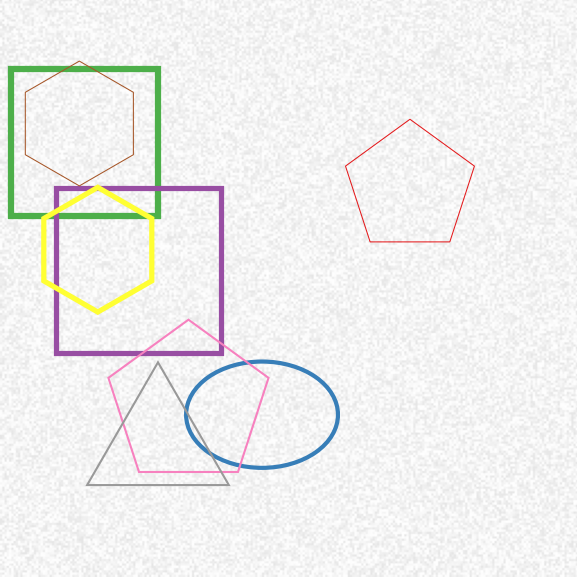[{"shape": "pentagon", "thickness": 0.5, "radius": 0.59, "center": [0.71, 0.675]}, {"shape": "oval", "thickness": 2, "radius": 0.66, "center": [0.454, 0.281]}, {"shape": "square", "thickness": 3, "radius": 0.64, "center": [0.146, 0.752]}, {"shape": "square", "thickness": 2.5, "radius": 0.71, "center": [0.24, 0.531]}, {"shape": "hexagon", "thickness": 2.5, "radius": 0.54, "center": [0.169, 0.567]}, {"shape": "hexagon", "thickness": 0.5, "radius": 0.54, "center": [0.137, 0.785]}, {"shape": "pentagon", "thickness": 1, "radius": 0.73, "center": [0.326, 0.3]}, {"shape": "triangle", "thickness": 1, "radius": 0.71, "center": [0.274, 0.23]}]